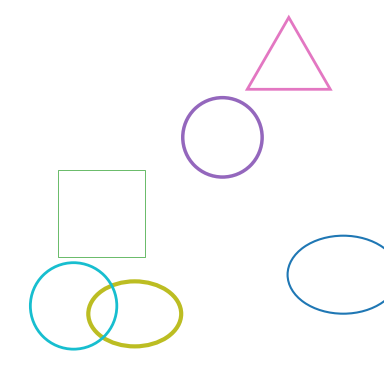[{"shape": "oval", "thickness": 1.5, "radius": 0.72, "center": [0.892, 0.287]}, {"shape": "square", "thickness": 0.5, "radius": 0.57, "center": [0.264, 0.446]}, {"shape": "circle", "thickness": 2.5, "radius": 0.52, "center": [0.578, 0.643]}, {"shape": "triangle", "thickness": 2, "radius": 0.62, "center": [0.75, 0.83]}, {"shape": "oval", "thickness": 3, "radius": 0.6, "center": [0.35, 0.185]}, {"shape": "circle", "thickness": 2, "radius": 0.56, "center": [0.191, 0.205]}]